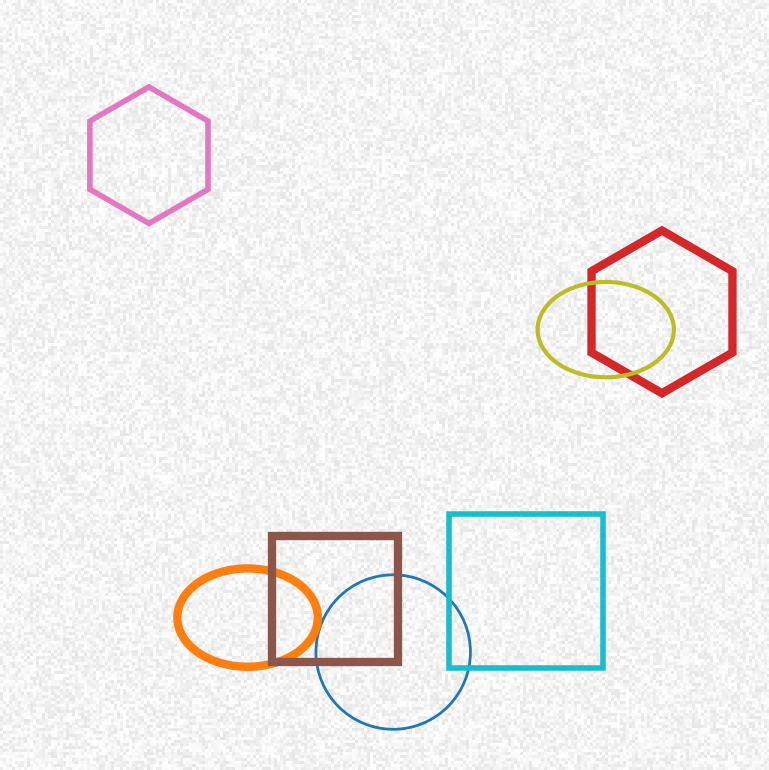[{"shape": "circle", "thickness": 1, "radius": 0.5, "center": [0.511, 0.153]}, {"shape": "oval", "thickness": 3, "radius": 0.46, "center": [0.322, 0.198]}, {"shape": "hexagon", "thickness": 3, "radius": 0.53, "center": [0.86, 0.595]}, {"shape": "square", "thickness": 3, "radius": 0.41, "center": [0.436, 0.222]}, {"shape": "hexagon", "thickness": 2, "radius": 0.44, "center": [0.193, 0.798]}, {"shape": "oval", "thickness": 1.5, "radius": 0.44, "center": [0.787, 0.572]}, {"shape": "square", "thickness": 2, "radius": 0.5, "center": [0.683, 0.233]}]